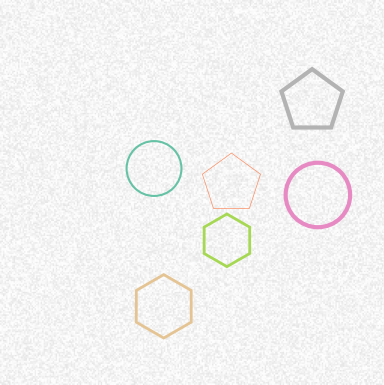[{"shape": "circle", "thickness": 1.5, "radius": 0.36, "center": [0.4, 0.562]}, {"shape": "pentagon", "thickness": 0.5, "radius": 0.4, "center": [0.601, 0.523]}, {"shape": "circle", "thickness": 3, "radius": 0.42, "center": [0.826, 0.494]}, {"shape": "hexagon", "thickness": 2, "radius": 0.34, "center": [0.589, 0.376]}, {"shape": "hexagon", "thickness": 2, "radius": 0.41, "center": [0.425, 0.204]}, {"shape": "pentagon", "thickness": 3, "radius": 0.42, "center": [0.811, 0.737]}]